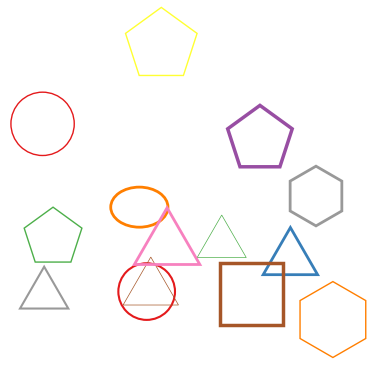[{"shape": "circle", "thickness": 1.5, "radius": 0.37, "center": [0.381, 0.243]}, {"shape": "circle", "thickness": 1, "radius": 0.41, "center": [0.111, 0.678]}, {"shape": "triangle", "thickness": 2, "radius": 0.41, "center": [0.754, 0.327]}, {"shape": "triangle", "thickness": 0.5, "radius": 0.37, "center": [0.576, 0.368]}, {"shape": "pentagon", "thickness": 1, "radius": 0.39, "center": [0.138, 0.383]}, {"shape": "pentagon", "thickness": 2.5, "radius": 0.44, "center": [0.675, 0.638]}, {"shape": "oval", "thickness": 2, "radius": 0.37, "center": [0.362, 0.462]}, {"shape": "hexagon", "thickness": 1, "radius": 0.49, "center": [0.865, 0.17]}, {"shape": "pentagon", "thickness": 1, "radius": 0.49, "center": [0.419, 0.883]}, {"shape": "square", "thickness": 2.5, "radius": 0.41, "center": [0.654, 0.236]}, {"shape": "triangle", "thickness": 0.5, "radius": 0.42, "center": [0.392, 0.249]}, {"shape": "triangle", "thickness": 2, "radius": 0.49, "center": [0.434, 0.362]}, {"shape": "triangle", "thickness": 1.5, "radius": 0.36, "center": [0.115, 0.235]}, {"shape": "hexagon", "thickness": 2, "radius": 0.39, "center": [0.821, 0.491]}]